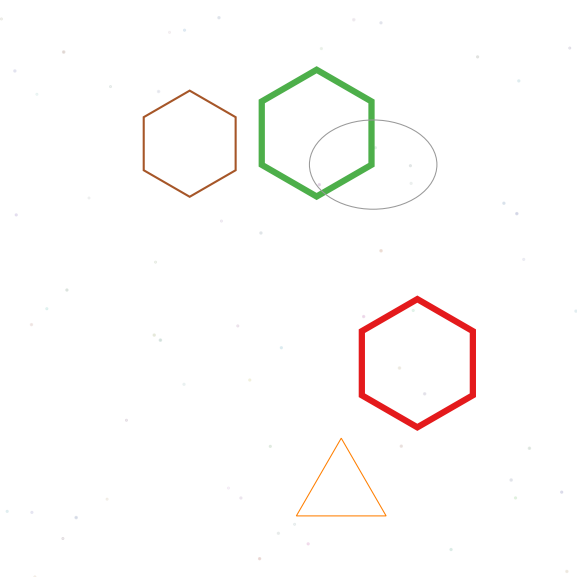[{"shape": "hexagon", "thickness": 3, "radius": 0.55, "center": [0.723, 0.37]}, {"shape": "hexagon", "thickness": 3, "radius": 0.55, "center": [0.548, 0.769]}, {"shape": "triangle", "thickness": 0.5, "radius": 0.45, "center": [0.591, 0.151]}, {"shape": "hexagon", "thickness": 1, "radius": 0.46, "center": [0.328, 0.75]}, {"shape": "oval", "thickness": 0.5, "radius": 0.55, "center": [0.646, 0.714]}]